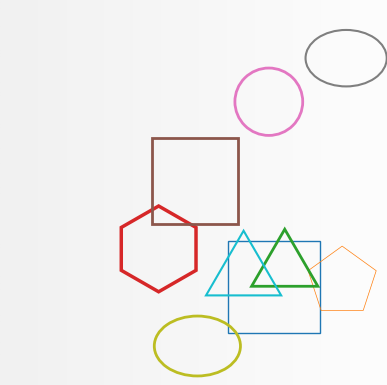[{"shape": "square", "thickness": 1, "radius": 0.59, "center": [0.707, 0.254]}, {"shape": "pentagon", "thickness": 0.5, "radius": 0.46, "center": [0.883, 0.268]}, {"shape": "triangle", "thickness": 2, "radius": 0.49, "center": [0.735, 0.306]}, {"shape": "hexagon", "thickness": 2.5, "radius": 0.56, "center": [0.409, 0.354]}, {"shape": "square", "thickness": 2, "radius": 0.56, "center": [0.504, 0.53]}, {"shape": "circle", "thickness": 2, "radius": 0.44, "center": [0.694, 0.736]}, {"shape": "oval", "thickness": 1.5, "radius": 0.52, "center": [0.893, 0.849]}, {"shape": "oval", "thickness": 2, "radius": 0.56, "center": [0.509, 0.101]}, {"shape": "triangle", "thickness": 1.5, "radius": 0.56, "center": [0.629, 0.289]}]